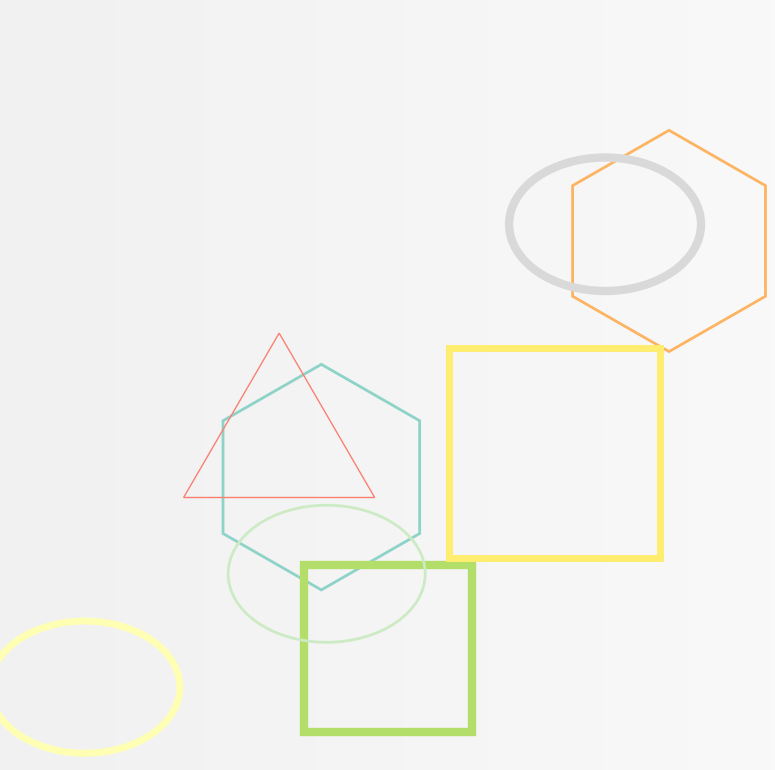[{"shape": "hexagon", "thickness": 1, "radius": 0.73, "center": [0.415, 0.38]}, {"shape": "oval", "thickness": 2.5, "radius": 0.61, "center": [0.109, 0.108]}, {"shape": "triangle", "thickness": 0.5, "radius": 0.71, "center": [0.36, 0.425]}, {"shape": "hexagon", "thickness": 1, "radius": 0.72, "center": [0.863, 0.687]}, {"shape": "square", "thickness": 3, "radius": 0.54, "center": [0.501, 0.158]}, {"shape": "oval", "thickness": 3, "radius": 0.62, "center": [0.781, 0.709]}, {"shape": "oval", "thickness": 1, "radius": 0.64, "center": [0.422, 0.255]}, {"shape": "square", "thickness": 2.5, "radius": 0.68, "center": [0.715, 0.412]}]